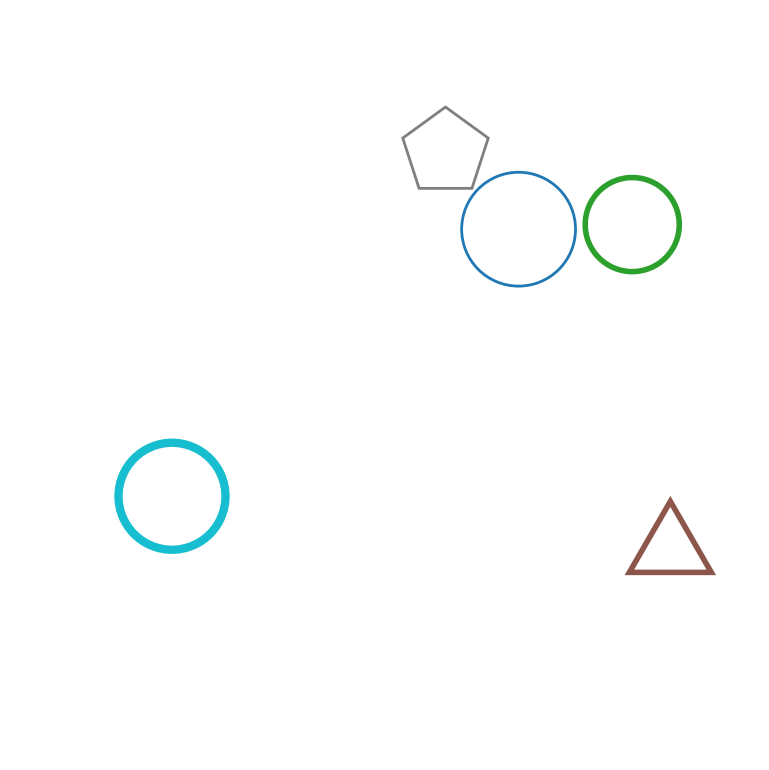[{"shape": "circle", "thickness": 1, "radius": 0.37, "center": [0.673, 0.702]}, {"shape": "circle", "thickness": 2, "radius": 0.31, "center": [0.821, 0.708]}, {"shape": "triangle", "thickness": 2, "radius": 0.31, "center": [0.871, 0.287]}, {"shape": "pentagon", "thickness": 1, "radius": 0.29, "center": [0.579, 0.803]}, {"shape": "circle", "thickness": 3, "radius": 0.35, "center": [0.223, 0.356]}]